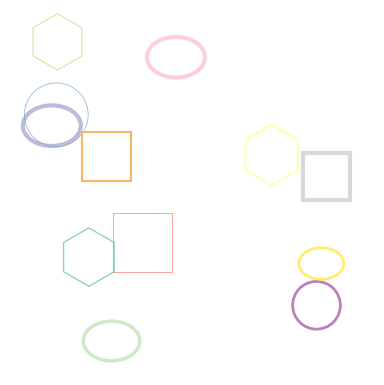[{"shape": "hexagon", "thickness": 1, "radius": 0.38, "center": [0.231, 0.332]}, {"shape": "hexagon", "thickness": 1.5, "radius": 0.39, "center": [0.706, 0.597]}, {"shape": "oval", "thickness": 3, "radius": 0.38, "center": [0.135, 0.674]}, {"shape": "square", "thickness": 0.5, "radius": 0.38, "center": [0.37, 0.37]}, {"shape": "circle", "thickness": 0.5, "radius": 0.41, "center": [0.146, 0.702]}, {"shape": "square", "thickness": 1.5, "radius": 0.32, "center": [0.276, 0.594]}, {"shape": "hexagon", "thickness": 0.5, "radius": 0.37, "center": [0.149, 0.891]}, {"shape": "oval", "thickness": 3, "radius": 0.38, "center": [0.457, 0.851]}, {"shape": "square", "thickness": 3, "radius": 0.31, "center": [0.849, 0.541]}, {"shape": "circle", "thickness": 2, "radius": 0.31, "center": [0.822, 0.207]}, {"shape": "oval", "thickness": 2.5, "radius": 0.37, "center": [0.29, 0.114]}, {"shape": "oval", "thickness": 2, "radius": 0.29, "center": [0.835, 0.316]}]